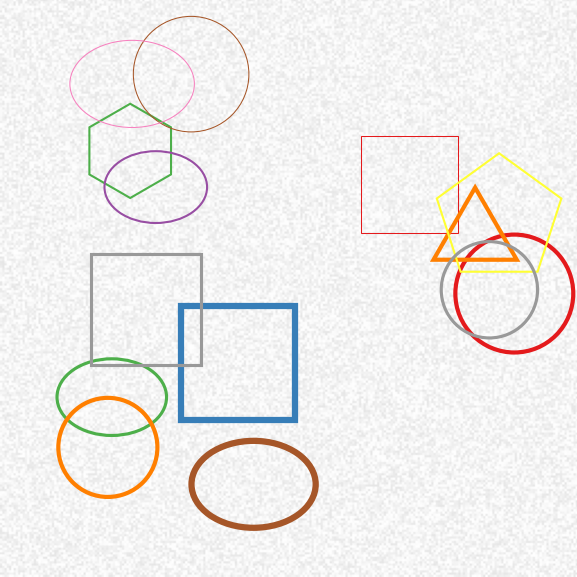[{"shape": "circle", "thickness": 2, "radius": 0.51, "center": [0.891, 0.491]}, {"shape": "square", "thickness": 0.5, "radius": 0.42, "center": [0.709, 0.68]}, {"shape": "square", "thickness": 3, "radius": 0.49, "center": [0.411, 0.37]}, {"shape": "oval", "thickness": 1.5, "radius": 0.47, "center": [0.194, 0.311]}, {"shape": "hexagon", "thickness": 1, "radius": 0.41, "center": [0.225, 0.738]}, {"shape": "oval", "thickness": 1, "radius": 0.44, "center": [0.27, 0.675]}, {"shape": "circle", "thickness": 2, "radius": 0.43, "center": [0.187, 0.224]}, {"shape": "triangle", "thickness": 2, "radius": 0.42, "center": [0.823, 0.591]}, {"shape": "pentagon", "thickness": 1, "radius": 0.57, "center": [0.864, 0.62]}, {"shape": "circle", "thickness": 0.5, "radius": 0.5, "center": [0.331, 0.871]}, {"shape": "oval", "thickness": 3, "radius": 0.54, "center": [0.439, 0.16]}, {"shape": "oval", "thickness": 0.5, "radius": 0.54, "center": [0.229, 0.854]}, {"shape": "circle", "thickness": 1.5, "radius": 0.42, "center": [0.847, 0.497]}, {"shape": "square", "thickness": 1.5, "radius": 0.48, "center": [0.253, 0.463]}]